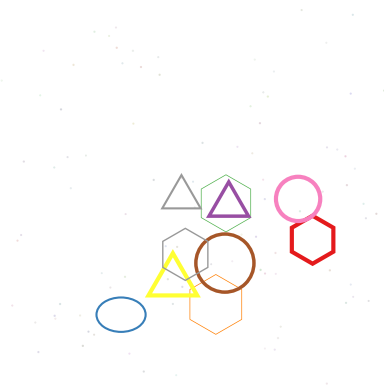[{"shape": "hexagon", "thickness": 3, "radius": 0.31, "center": [0.812, 0.377]}, {"shape": "oval", "thickness": 1.5, "radius": 0.32, "center": [0.314, 0.183]}, {"shape": "hexagon", "thickness": 0.5, "radius": 0.37, "center": [0.587, 0.472]}, {"shape": "triangle", "thickness": 2.5, "radius": 0.3, "center": [0.594, 0.468]}, {"shape": "hexagon", "thickness": 0.5, "radius": 0.39, "center": [0.561, 0.209]}, {"shape": "triangle", "thickness": 3, "radius": 0.37, "center": [0.449, 0.269]}, {"shape": "circle", "thickness": 2.5, "radius": 0.38, "center": [0.584, 0.317]}, {"shape": "circle", "thickness": 3, "radius": 0.29, "center": [0.774, 0.483]}, {"shape": "hexagon", "thickness": 1, "radius": 0.34, "center": [0.481, 0.339]}, {"shape": "triangle", "thickness": 1.5, "radius": 0.29, "center": [0.471, 0.488]}]